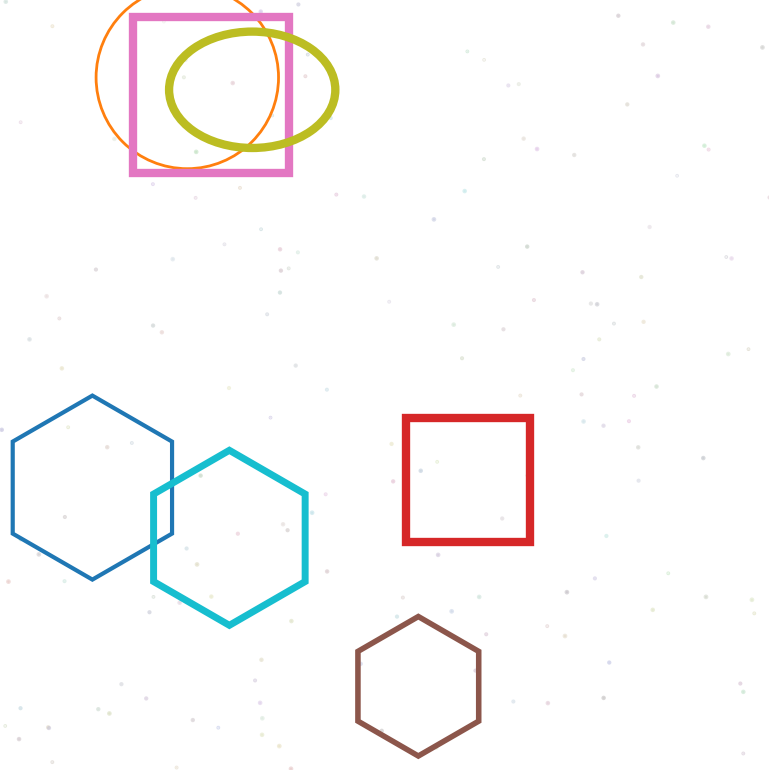[{"shape": "hexagon", "thickness": 1.5, "radius": 0.6, "center": [0.12, 0.367]}, {"shape": "circle", "thickness": 1, "radius": 0.59, "center": [0.243, 0.899]}, {"shape": "square", "thickness": 3, "radius": 0.4, "center": [0.608, 0.377]}, {"shape": "hexagon", "thickness": 2, "radius": 0.45, "center": [0.543, 0.109]}, {"shape": "square", "thickness": 3, "radius": 0.51, "center": [0.274, 0.877]}, {"shape": "oval", "thickness": 3, "radius": 0.54, "center": [0.328, 0.883]}, {"shape": "hexagon", "thickness": 2.5, "radius": 0.57, "center": [0.298, 0.302]}]